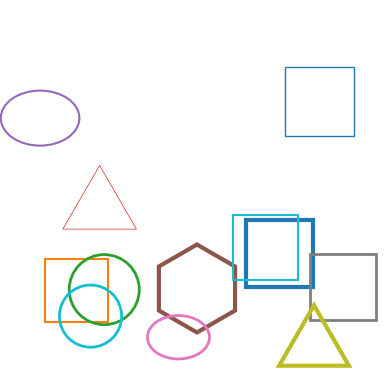[{"shape": "square", "thickness": 3, "radius": 0.44, "center": [0.726, 0.342]}, {"shape": "square", "thickness": 1, "radius": 0.45, "center": [0.829, 0.737]}, {"shape": "square", "thickness": 1.5, "radius": 0.41, "center": [0.199, 0.245]}, {"shape": "circle", "thickness": 2, "radius": 0.45, "center": [0.271, 0.248]}, {"shape": "triangle", "thickness": 0.5, "radius": 0.55, "center": [0.259, 0.46]}, {"shape": "oval", "thickness": 1.5, "radius": 0.51, "center": [0.104, 0.693]}, {"shape": "hexagon", "thickness": 3, "radius": 0.57, "center": [0.512, 0.251]}, {"shape": "oval", "thickness": 2, "radius": 0.4, "center": [0.464, 0.124]}, {"shape": "square", "thickness": 2, "radius": 0.43, "center": [0.892, 0.254]}, {"shape": "triangle", "thickness": 3, "radius": 0.52, "center": [0.816, 0.102]}, {"shape": "square", "thickness": 1.5, "radius": 0.42, "center": [0.691, 0.357]}, {"shape": "circle", "thickness": 2, "radius": 0.4, "center": [0.235, 0.179]}]